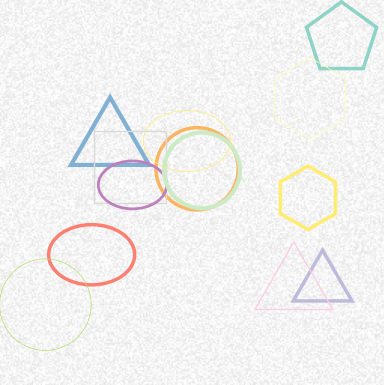[{"shape": "pentagon", "thickness": 2.5, "radius": 0.48, "center": [0.887, 0.899]}, {"shape": "hexagon", "thickness": 0.5, "radius": 0.53, "center": [0.806, 0.744]}, {"shape": "triangle", "thickness": 2.5, "radius": 0.44, "center": [0.838, 0.262]}, {"shape": "oval", "thickness": 2.5, "radius": 0.56, "center": [0.238, 0.338]}, {"shape": "triangle", "thickness": 3, "radius": 0.59, "center": [0.286, 0.63]}, {"shape": "circle", "thickness": 2.5, "radius": 0.53, "center": [0.512, 0.562]}, {"shape": "circle", "thickness": 0.5, "radius": 0.59, "center": [0.118, 0.209]}, {"shape": "triangle", "thickness": 1, "radius": 0.58, "center": [0.763, 0.255]}, {"shape": "square", "thickness": 1, "radius": 0.47, "center": [0.338, 0.567]}, {"shape": "oval", "thickness": 2, "radius": 0.44, "center": [0.344, 0.52]}, {"shape": "circle", "thickness": 3, "radius": 0.49, "center": [0.525, 0.557]}, {"shape": "oval", "thickness": 0.5, "radius": 0.57, "center": [0.486, 0.634]}, {"shape": "hexagon", "thickness": 2.5, "radius": 0.41, "center": [0.8, 0.486]}]